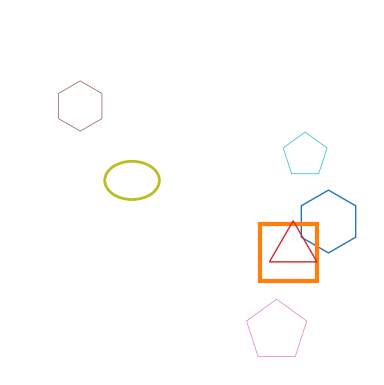[{"shape": "hexagon", "thickness": 1, "radius": 0.41, "center": [0.853, 0.425]}, {"shape": "square", "thickness": 3, "radius": 0.37, "center": [0.75, 0.344]}, {"shape": "triangle", "thickness": 1, "radius": 0.36, "center": [0.762, 0.355]}, {"shape": "hexagon", "thickness": 0.5, "radius": 0.33, "center": [0.208, 0.725]}, {"shape": "pentagon", "thickness": 0.5, "radius": 0.41, "center": [0.719, 0.141]}, {"shape": "oval", "thickness": 2, "radius": 0.35, "center": [0.343, 0.531]}, {"shape": "pentagon", "thickness": 0.5, "radius": 0.3, "center": [0.793, 0.597]}]